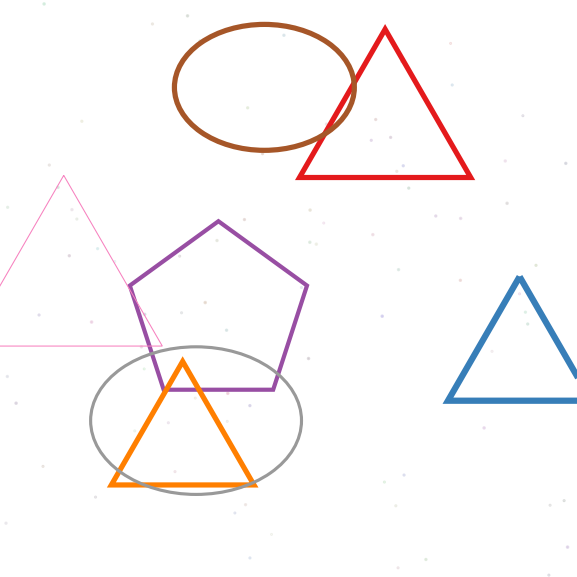[{"shape": "triangle", "thickness": 2.5, "radius": 0.86, "center": [0.667, 0.777]}, {"shape": "triangle", "thickness": 3, "radius": 0.72, "center": [0.9, 0.377]}, {"shape": "pentagon", "thickness": 2, "radius": 0.81, "center": [0.378, 0.455]}, {"shape": "triangle", "thickness": 2.5, "radius": 0.71, "center": [0.316, 0.231]}, {"shape": "oval", "thickness": 2.5, "radius": 0.78, "center": [0.458, 0.848]}, {"shape": "triangle", "thickness": 0.5, "radius": 0.99, "center": [0.11, 0.498]}, {"shape": "oval", "thickness": 1.5, "radius": 0.91, "center": [0.34, 0.271]}]